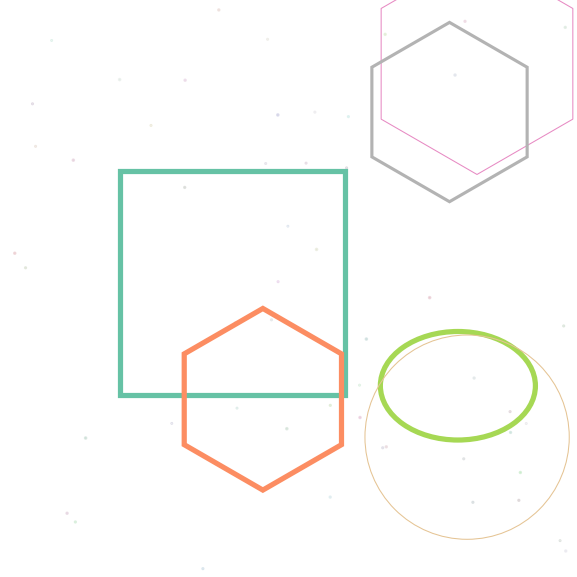[{"shape": "square", "thickness": 2.5, "radius": 0.97, "center": [0.403, 0.509]}, {"shape": "hexagon", "thickness": 2.5, "radius": 0.79, "center": [0.455, 0.308]}, {"shape": "hexagon", "thickness": 0.5, "radius": 0.96, "center": [0.826, 0.889]}, {"shape": "oval", "thickness": 2.5, "radius": 0.67, "center": [0.793, 0.331]}, {"shape": "circle", "thickness": 0.5, "radius": 0.88, "center": [0.809, 0.242]}, {"shape": "hexagon", "thickness": 1.5, "radius": 0.78, "center": [0.778, 0.805]}]